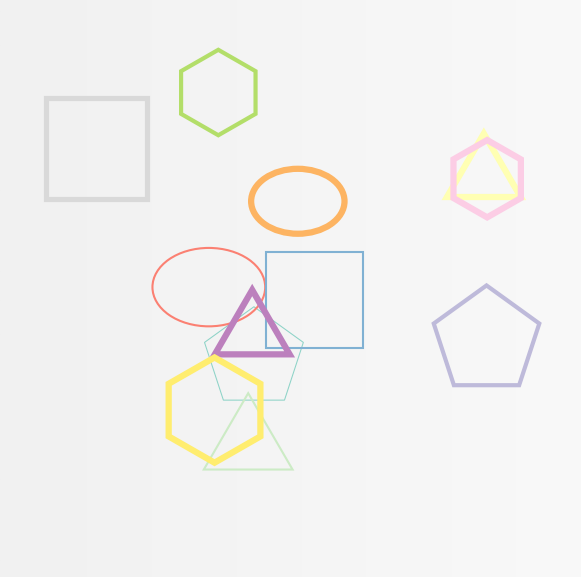[{"shape": "pentagon", "thickness": 0.5, "radius": 0.45, "center": [0.437, 0.379]}, {"shape": "triangle", "thickness": 3, "radius": 0.37, "center": [0.832, 0.695]}, {"shape": "pentagon", "thickness": 2, "radius": 0.48, "center": [0.837, 0.409]}, {"shape": "oval", "thickness": 1, "radius": 0.48, "center": [0.359, 0.502]}, {"shape": "square", "thickness": 1, "radius": 0.41, "center": [0.541, 0.48]}, {"shape": "oval", "thickness": 3, "radius": 0.4, "center": [0.512, 0.651]}, {"shape": "hexagon", "thickness": 2, "radius": 0.37, "center": [0.376, 0.839]}, {"shape": "hexagon", "thickness": 3, "radius": 0.33, "center": [0.838, 0.69]}, {"shape": "square", "thickness": 2.5, "radius": 0.44, "center": [0.166, 0.742]}, {"shape": "triangle", "thickness": 3, "radius": 0.37, "center": [0.434, 0.423]}, {"shape": "triangle", "thickness": 1, "radius": 0.44, "center": [0.427, 0.23]}, {"shape": "hexagon", "thickness": 3, "radius": 0.46, "center": [0.369, 0.289]}]